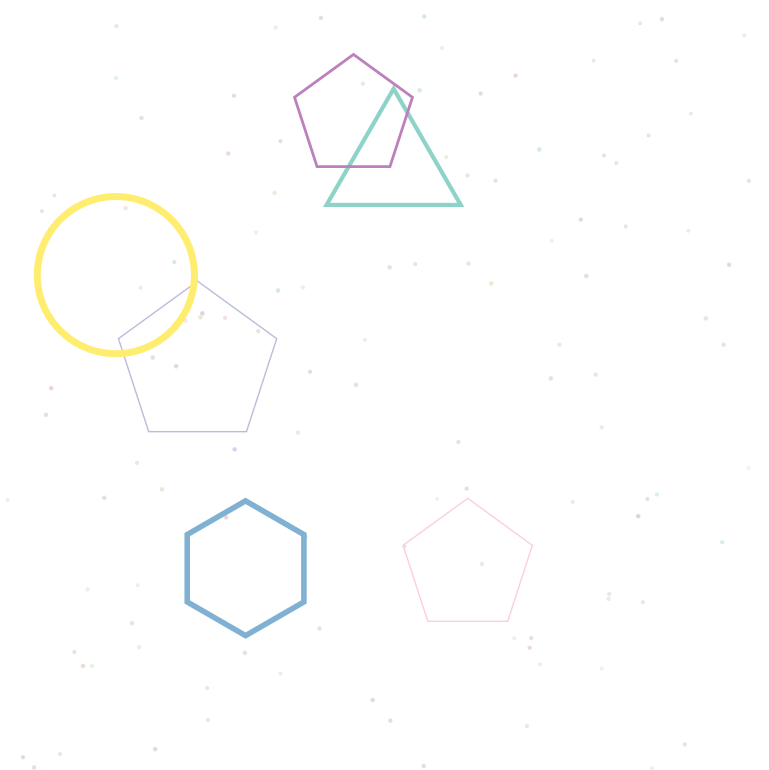[{"shape": "triangle", "thickness": 1.5, "radius": 0.5, "center": [0.511, 0.784]}, {"shape": "pentagon", "thickness": 0.5, "radius": 0.54, "center": [0.257, 0.527]}, {"shape": "hexagon", "thickness": 2, "radius": 0.44, "center": [0.319, 0.262]}, {"shape": "pentagon", "thickness": 0.5, "radius": 0.44, "center": [0.607, 0.265]}, {"shape": "pentagon", "thickness": 1, "radius": 0.4, "center": [0.459, 0.849]}, {"shape": "circle", "thickness": 2.5, "radius": 0.51, "center": [0.15, 0.643]}]